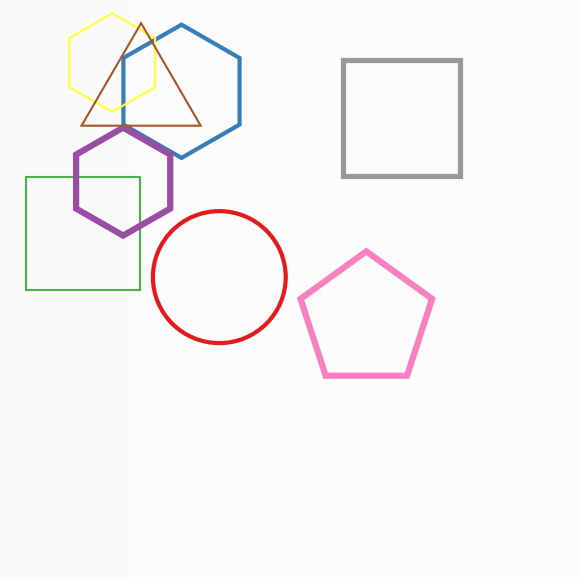[{"shape": "circle", "thickness": 2, "radius": 0.57, "center": [0.377, 0.519]}, {"shape": "hexagon", "thickness": 2, "radius": 0.58, "center": [0.312, 0.841]}, {"shape": "square", "thickness": 1, "radius": 0.49, "center": [0.142, 0.595]}, {"shape": "hexagon", "thickness": 3, "radius": 0.47, "center": [0.212, 0.685]}, {"shape": "hexagon", "thickness": 1, "radius": 0.43, "center": [0.193, 0.891]}, {"shape": "triangle", "thickness": 1, "radius": 0.59, "center": [0.243, 0.841]}, {"shape": "pentagon", "thickness": 3, "radius": 0.6, "center": [0.63, 0.445]}, {"shape": "square", "thickness": 2.5, "radius": 0.5, "center": [0.691, 0.795]}]